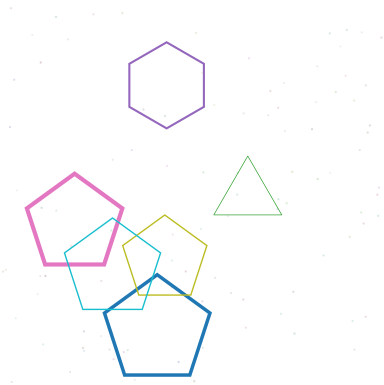[{"shape": "pentagon", "thickness": 2.5, "radius": 0.72, "center": [0.408, 0.142]}, {"shape": "triangle", "thickness": 0.5, "radius": 0.51, "center": [0.644, 0.493]}, {"shape": "hexagon", "thickness": 1.5, "radius": 0.56, "center": [0.433, 0.778]}, {"shape": "pentagon", "thickness": 3, "radius": 0.65, "center": [0.194, 0.418]}, {"shape": "pentagon", "thickness": 1, "radius": 0.57, "center": [0.428, 0.327]}, {"shape": "pentagon", "thickness": 1, "radius": 0.66, "center": [0.292, 0.303]}]